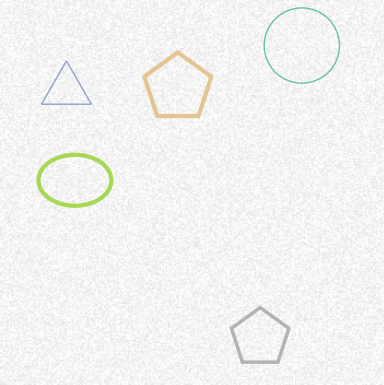[{"shape": "circle", "thickness": 1, "radius": 0.49, "center": [0.784, 0.882]}, {"shape": "triangle", "thickness": 1, "radius": 0.37, "center": [0.173, 0.767]}, {"shape": "oval", "thickness": 3, "radius": 0.47, "center": [0.195, 0.532]}, {"shape": "pentagon", "thickness": 3, "radius": 0.46, "center": [0.462, 0.773]}, {"shape": "pentagon", "thickness": 2.5, "radius": 0.39, "center": [0.676, 0.123]}]